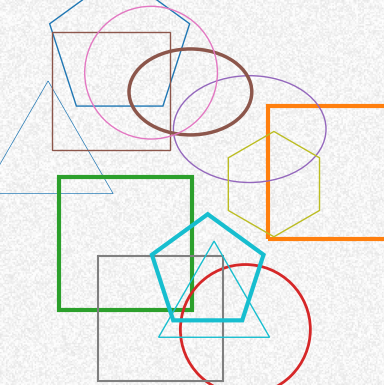[{"shape": "pentagon", "thickness": 1, "radius": 0.96, "center": [0.311, 0.879]}, {"shape": "triangle", "thickness": 0.5, "radius": 0.98, "center": [0.125, 0.595]}, {"shape": "square", "thickness": 3, "radius": 0.87, "center": [0.869, 0.552]}, {"shape": "square", "thickness": 3, "radius": 0.87, "center": [0.327, 0.367]}, {"shape": "circle", "thickness": 2, "radius": 0.84, "center": [0.637, 0.144]}, {"shape": "oval", "thickness": 1, "radius": 0.99, "center": [0.649, 0.665]}, {"shape": "oval", "thickness": 2.5, "radius": 0.8, "center": [0.495, 0.761]}, {"shape": "square", "thickness": 1, "radius": 0.77, "center": [0.288, 0.763]}, {"shape": "circle", "thickness": 1, "radius": 0.86, "center": [0.392, 0.811]}, {"shape": "square", "thickness": 1.5, "radius": 0.81, "center": [0.416, 0.173]}, {"shape": "hexagon", "thickness": 1, "radius": 0.68, "center": [0.711, 0.522]}, {"shape": "triangle", "thickness": 1, "radius": 0.83, "center": [0.556, 0.207]}, {"shape": "pentagon", "thickness": 3, "radius": 0.76, "center": [0.54, 0.291]}]